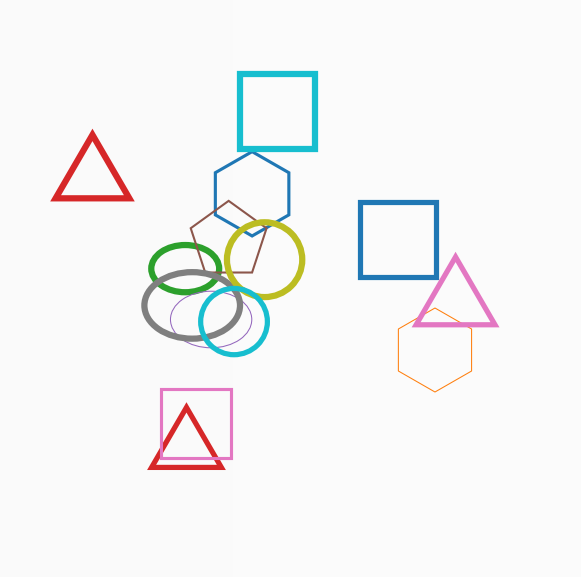[{"shape": "square", "thickness": 2.5, "radius": 0.33, "center": [0.685, 0.584]}, {"shape": "hexagon", "thickness": 1.5, "radius": 0.37, "center": [0.434, 0.664]}, {"shape": "hexagon", "thickness": 0.5, "radius": 0.36, "center": [0.748, 0.393]}, {"shape": "oval", "thickness": 3, "radius": 0.29, "center": [0.319, 0.534]}, {"shape": "triangle", "thickness": 3, "radius": 0.37, "center": [0.159, 0.692]}, {"shape": "triangle", "thickness": 2.5, "radius": 0.35, "center": [0.321, 0.224]}, {"shape": "oval", "thickness": 0.5, "radius": 0.35, "center": [0.363, 0.446]}, {"shape": "pentagon", "thickness": 1, "radius": 0.34, "center": [0.393, 0.583]}, {"shape": "triangle", "thickness": 2.5, "radius": 0.39, "center": [0.784, 0.476]}, {"shape": "square", "thickness": 1.5, "radius": 0.3, "center": [0.337, 0.266]}, {"shape": "oval", "thickness": 3, "radius": 0.41, "center": [0.331, 0.47]}, {"shape": "circle", "thickness": 3, "radius": 0.32, "center": [0.455, 0.549]}, {"shape": "square", "thickness": 3, "radius": 0.32, "center": [0.477, 0.806]}, {"shape": "circle", "thickness": 2.5, "radius": 0.29, "center": [0.403, 0.442]}]